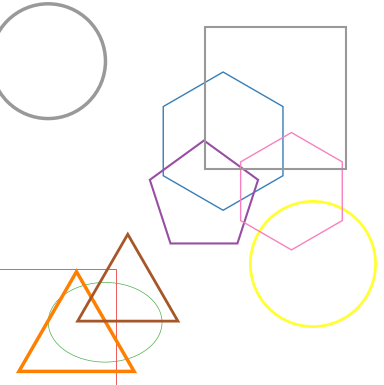[{"shape": "square", "thickness": 0.5, "radius": 0.79, "center": [0.145, 0.143]}, {"shape": "hexagon", "thickness": 1, "radius": 0.9, "center": [0.579, 0.633]}, {"shape": "oval", "thickness": 0.5, "radius": 0.74, "center": [0.273, 0.163]}, {"shape": "pentagon", "thickness": 1.5, "radius": 0.74, "center": [0.53, 0.487]}, {"shape": "triangle", "thickness": 2.5, "radius": 0.86, "center": [0.199, 0.122]}, {"shape": "circle", "thickness": 2, "radius": 0.81, "center": [0.813, 0.314]}, {"shape": "triangle", "thickness": 2, "radius": 0.75, "center": [0.332, 0.241]}, {"shape": "hexagon", "thickness": 1, "radius": 0.76, "center": [0.757, 0.503]}, {"shape": "square", "thickness": 1.5, "radius": 0.92, "center": [0.715, 0.746]}, {"shape": "circle", "thickness": 2.5, "radius": 0.75, "center": [0.125, 0.841]}]